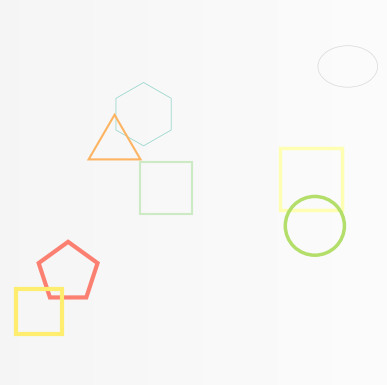[{"shape": "hexagon", "thickness": 0.5, "radius": 0.41, "center": [0.371, 0.703]}, {"shape": "square", "thickness": 2.5, "radius": 0.4, "center": [0.803, 0.534]}, {"shape": "pentagon", "thickness": 3, "radius": 0.4, "center": [0.176, 0.292]}, {"shape": "triangle", "thickness": 1.5, "radius": 0.39, "center": [0.296, 0.625]}, {"shape": "circle", "thickness": 2.5, "radius": 0.38, "center": [0.813, 0.413]}, {"shape": "oval", "thickness": 0.5, "radius": 0.39, "center": [0.897, 0.827]}, {"shape": "square", "thickness": 1.5, "radius": 0.34, "center": [0.429, 0.512]}, {"shape": "square", "thickness": 3, "radius": 0.29, "center": [0.101, 0.192]}]